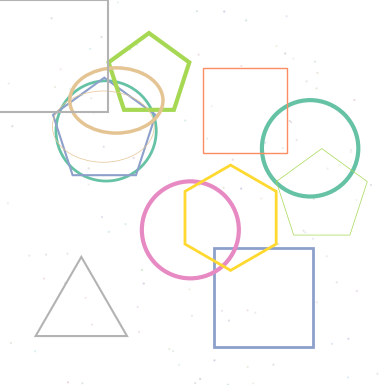[{"shape": "circle", "thickness": 2, "radius": 0.65, "center": [0.276, 0.66]}, {"shape": "circle", "thickness": 3, "radius": 0.63, "center": [0.806, 0.615]}, {"shape": "square", "thickness": 1, "radius": 0.55, "center": [0.637, 0.713]}, {"shape": "square", "thickness": 2, "radius": 0.64, "center": [0.684, 0.228]}, {"shape": "pentagon", "thickness": 1.5, "radius": 0.7, "center": [0.271, 0.658]}, {"shape": "circle", "thickness": 3, "radius": 0.63, "center": [0.494, 0.403]}, {"shape": "pentagon", "thickness": 3, "radius": 0.55, "center": [0.387, 0.804]}, {"shape": "pentagon", "thickness": 0.5, "radius": 0.62, "center": [0.836, 0.49]}, {"shape": "hexagon", "thickness": 2, "radius": 0.68, "center": [0.599, 0.434]}, {"shape": "oval", "thickness": 0.5, "radius": 0.66, "center": [0.268, 0.671]}, {"shape": "oval", "thickness": 2.5, "radius": 0.61, "center": [0.302, 0.739]}, {"shape": "triangle", "thickness": 1.5, "radius": 0.69, "center": [0.211, 0.196]}, {"shape": "square", "thickness": 1.5, "radius": 0.73, "center": [0.135, 0.854]}]